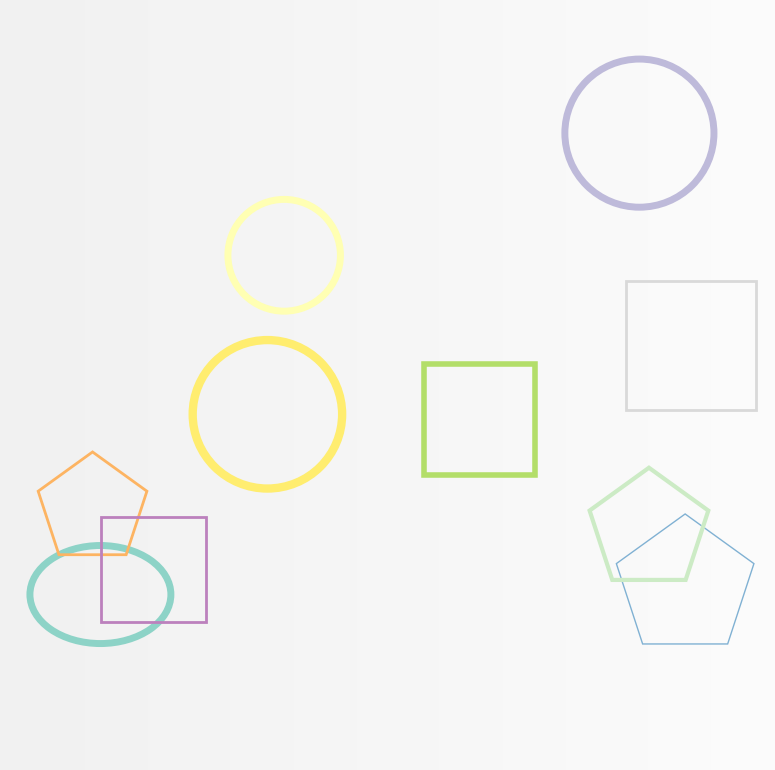[{"shape": "oval", "thickness": 2.5, "radius": 0.45, "center": [0.13, 0.228]}, {"shape": "circle", "thickness": 2.5, "radius": 0.36, "center": [0.367, 0.668]}, {"shape": "circle", "thickness": 2.5, "radius": 0.48, "center": [0.825, 0.827]}, {"shape": "pentagon", "thickness": 0.5, "radius": 0.47, "center": [0.884, 0.239]}, {"shape": "pentagon", "thickness": 1, "radius": 0.37, "center": [0.119, 0.339]}, {"shape": "square", "thickness": 2, "radius": 0.36, "center": [0.618, 0.455]}, {"shape": "square", "thickness": 1, "radius": 0.42, "center": [0.892, 0.551]}, {"shape": "square", "thickness": 1, "radius": 0.34, "center": [0.198, 0.26]}, {"shape": "pentagon", "thickness": 1.5, "radius": 0.4, "center": [0.837, 0.312]}, {"shape": "circle", "thickness": 3, "radius": 0.48, "center": [0.345, 0.462]}]